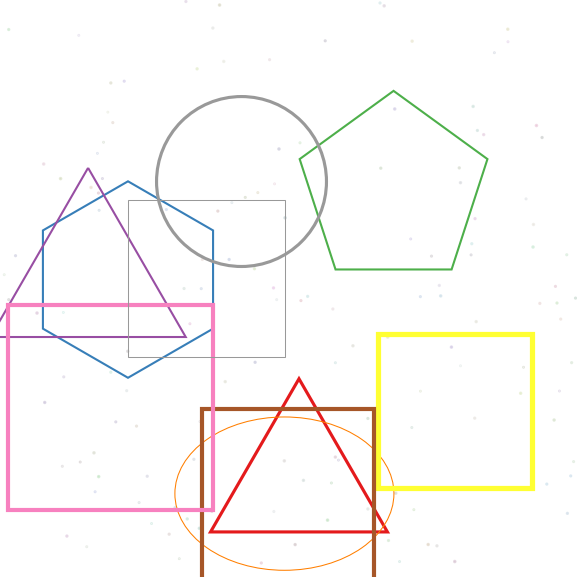[{"shape": "triangle", "thickness": 1.5, "radius": 0.88, "center": [0.518, 0.166]}, {"shape": "hexagon", "thickness": 1, "radius": 0.85, "center": [0.222, 0.515]}, {"shape": "pentagon", "thickness": 1, "radius": 0.85, "center": [0.681, 0.671]}, {"shape": "triangle", "thickness": 1, "radius": 0.98, "center": [0.153, 0.513]}, {"shape": "oval", "thickness": 0.5, "radius": 0.95, "center": [0.492, 0.144]}, {"shape": "square", "thickness": 2.5, "radius": 0.67, "center": [0.788, 0.288]}, {"shape": "square", "thickness": 2, "radius": 0.74, "center": [0.498, 0.142]}, {"shape": "square", "thickness": 2, "radius": 0.89, "center": [0.191, 0.294]}, {"shape": "square", "thickness": 0.5, "radius": 0.68, "center": [0.357, 0.517]}, {"shape": "circle", "thickness": 1.5, "radius": 0.74, "center": [0.418, 0.685]}]